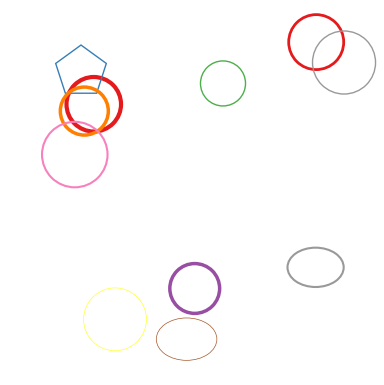[{"shape": "circle", "thickness": 3, "radius": 0.35, "center": [0.244, 0.729]}, {"shape": "circle", "thickness": 2, "radius": 0.36, "center": [0.821, 0.891]}, {"shape": "pentagon", "thickness": 1, "radius": 0.35, "center": [0.21, 0.814]}, {"shape": "circle", "thickness": 1, "radius": 0.29, "center": [0.579, 0.783]}, {"shape": "circle", "thickness": 2.5, "radius": 0.32, "center": [0.506, 0.251]}, {"shape": "circle", "thickness": 2.5, "radius": 0.31, "center": [0.219, 0.712]}, {"shape": "circle", "thickness": 0.5, "radius": 0.41, "center": [0.299, 0.171]}, {"shape": "oval", "thickness": 0.5, "radius": 0.39, "center": [0.485, 0.119]}, {"shape": "circle", "thickness": 1.5, "radius": 0.43, "center": [0.194, 0.599]}, {"shape": "oval", "thickness": 1.5, "radius": 0.36, "center": [0.82, 0.306]}, {"shape": "circle", "thickness": 1, "radius": 0.41, "center": [0.894, 0.838]}]